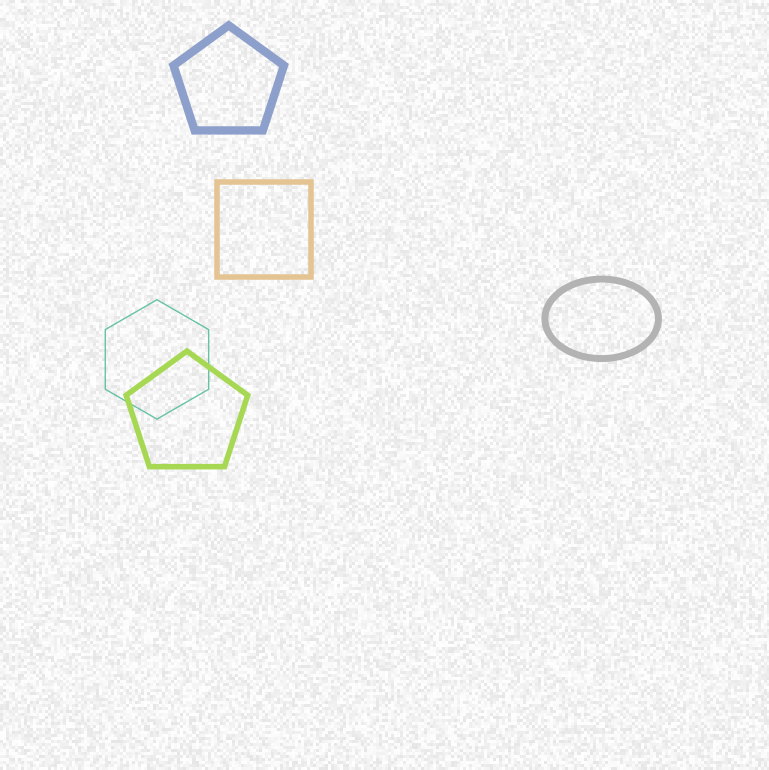[{"shape": "hexagon", "thickness": 0.5, "radius": 0.39, "center": [0.204, 0.533]}, {"shape": "pentagon", "thickness": 3, "radius": 0.38, "center": [0.297, 0.892]}, {"shape": "pentagon", "thickness": 2, "radius": 0.41, "center": [0.243, 0.461]}, {"shape": "square", "thickness": 2, "radius": 0.31, "center": [0.343, 0.702]}, {"shape": "oval", "thickness": 2.5, "radius": 0.37, "center": [0.781, 0.586]}]